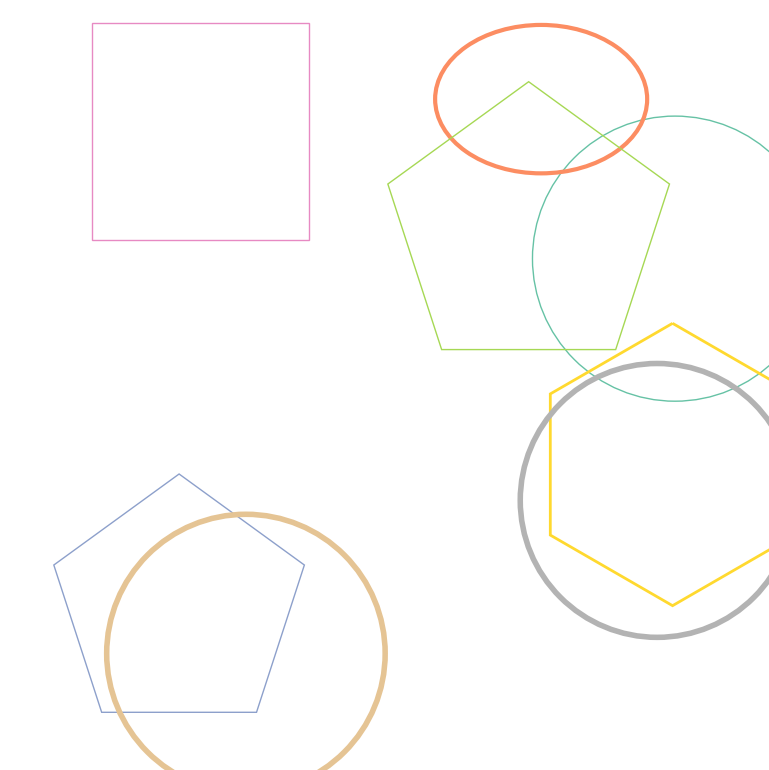[{"shape": "circle", "thickness": 0.5, "radius": 0.93, "center": [0.877, 0.664]}, {"shape": "oval", "thickness": 1.5, "radius": 0.69, "center": [0.703, 0.871]}, {"shape": "pentagon", "thickness": 0.5, "radius": 0.86, "center": [0.233, 0.213]}, {"shape": "square", "thickness": 0.5, "radius": 0.7, "center": [0.261, 0.829]}, {"shape": "pentagon", "thickness": 0.5, "radius": 0.96, "center": [0.687, 0.702]}, {"shape": "hexagon", "thickness": 1, "radius": 0.92, "center": [0.873, 0.397]}, {"shape": "circle", "thickness": 2, "radius": 0.9, "center": [0.319, 0.151]}, {"shape": "circle", "thickness": 2, "radius": 0.89, "center": [0.853, 0.35]}]